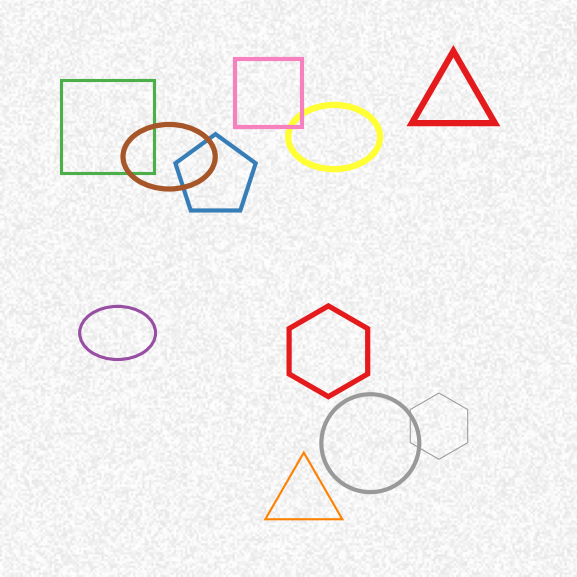[{"shape": "triangle", "thickness": 3, "radius": 0.42, "center": [0.785, 0.827]}, {"shape": "hexagon", "thickness": 2.5, "radius": 0.39, "center": [0.569, 0.391]}, {"shape": "pentagon", "thickness": 2, "radius": 0.37, "center": [0.373, 0.694]}, {"shape": "square", "thickness": 1.5, "radius": 0.4, "center": [0.186, 0.78]}, {"shape": "oval", "thickness": 1.5, "radius": 0.33, "center": [0.204, 0.423]}, {"shape": "triangle", "thickness": 1, "radius": 0.38, "center": [0.526, 0.138]}, {"shape": "oval", "thickness": 3, "radius": 0.4, "center": [0.579, 0.762]}, {"shape": "oval", "thickness": 2.5, "radius": 0.4, "center": [0.293, 0.728]}, {"shape": "square", "thickness": 2, "radius": 0.29, "center": [0.465, 0.838]}, {"shape": "circle", "thickness": 2, "radius": 0.42, "center": [0.641, 0.232]}, {"shape": "hexagon", "thickness": 0.5, "radius": 0.29, "center": [0.76, 0.261]}]